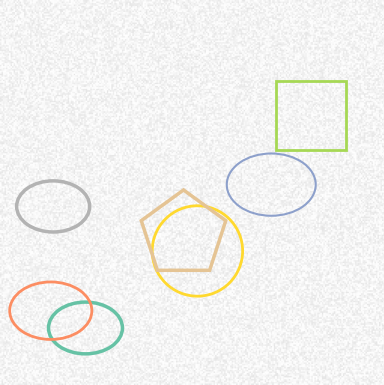[{"shape": "oval", "thickness": 2.5, "radius": 0.48, "center": [0.222, 0.148]}, {"shape": "oval", "thickness": 2, "radius": 0.53, "center": [0.132, 0.193]}, {"shape": "oval", "thickness": 1.5, "radius": 0.58, "center": [0.705, 0.52]}, {"shape": "square", "thickness": 2, "radius": 0.45, "center": [0.808, 0.7]}, {"shape": "circle", "thickness": 2, "radius": 0.59, "center": [0.513, 0.348]}, {"shape": "pentagon", "thickness": 2.5, "radius": 0.58, "center": [0.477, 0.391]}, {"shape": "oval", "thickness": 2.5, "radius": 0.47, "center": [0.138, 0.464]}]